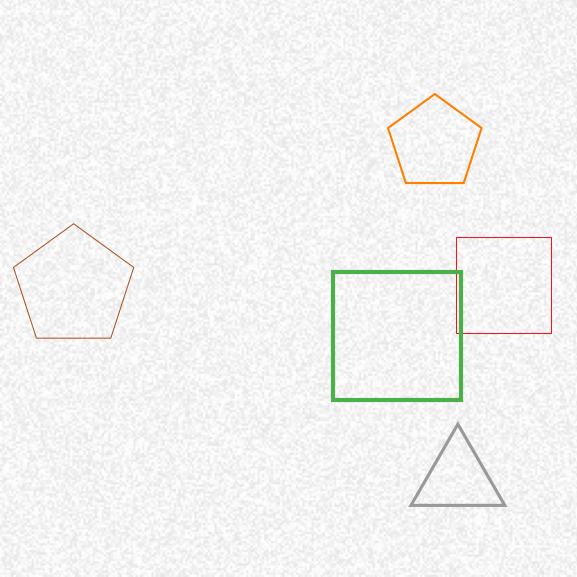[{"shape": "square", "thickness": 0.5, "radius": 0.41, "center": [0.872, 0.506]}, {"shape": "square", "thickness": 2, "radius": 0.55, "center": [0.688, 0.418]}, {"shape": "pentagon", "thickness": 1, "radius": 0.43, "center": [0.753, 0.751]}, {"shape": "pentagon", "thickness": 0.5, "radius": 0.55, "center": [0.127, 0.502]}, {"shape": "triangle", "thickness": 1.5, "radius": 0.47, "center": [0.793, 0.171]}]